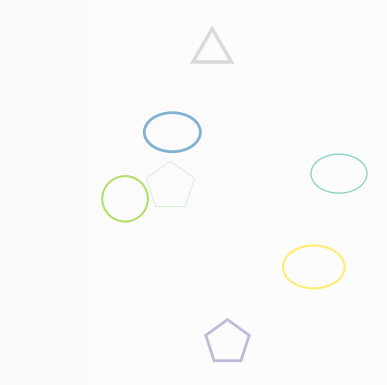[{"shape": "oval", "thickness": 1, "radius": 0.36, "center": [0.875, 0.549]}, {"shape": "pentagon", "thickness": 2, "radius": 0.29, "center": [0.587, 0.111]}, {"shape": "oval", "thickness": 2, "radius": 0.36, "center": [0.445, 0.657]}, {"shape": "circle", "thickness": 1.5, "radius": 0.29, "center": [0.323, 0.484]}, {"shape": "triangle", "thickness": 2.5, "radius": 0.29, "center": [0.548, 0.868]}, {"shape": "pentagon", "thickness": 0.5, "radius": 0.33, "center": [0.44, 0.517]}, {"shape": "oval", "thickness": 1.5, "radius": 0.4, "center": [0.81, 0.307]}]